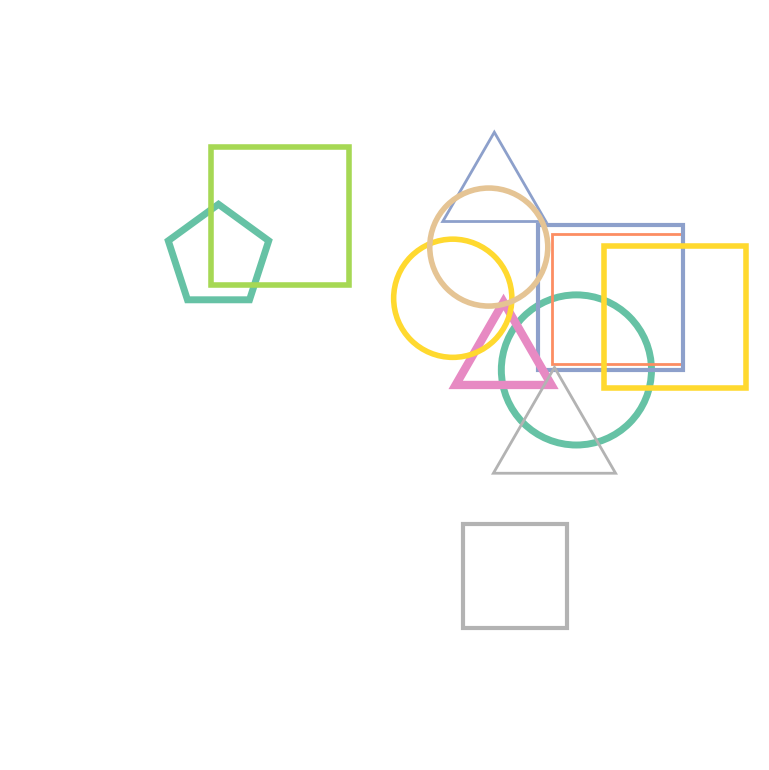[{"shape": "circle", "thickness": 2.5, "radius": 0.49, "center": [0.749, 0.52]}, {"shape": "pentagon", "thickness": 2.5, "radius": 0.34, "center": [0.284, 0.666]}, {"shape": "square", "thickness": 1, "radius": 0.42, "center": [0.801, 0.611]}, {"shape": "triangle", "thickness": 1, "radius": 0.39, "center": [0.642, 0.751]}, {"shape": "square", "thickness": 1.5, "radius": 0.47, "center": [0.793, 0.614]}, {"shape": "triangle", "thickness": 3, "radius": 0.36, "center": [0.654, 0.536]}, {"shape": "square", "thickness": 2, "radius": 0.45, "center": [0.364, 0.719]}, {"shape": "circle", "thickness": 2, "radius": 0.38, "center": [0.588, 0.613]}, {"shape": "square", "thickness": 2, "radius": 0.46, "center": [0.877, 0.588]}, {"shape": "circle", "thickness": 2, "radius": 0.38, "center": [0.635, 0.679]}, {"shape": "square", "thickness": 1.5, "radius": 0.34, "center": [0.669, 0.252]}, {"shape": "triangle", "thickness": 1, "radius": 0.46, "center": [0.72, 0.431]}]